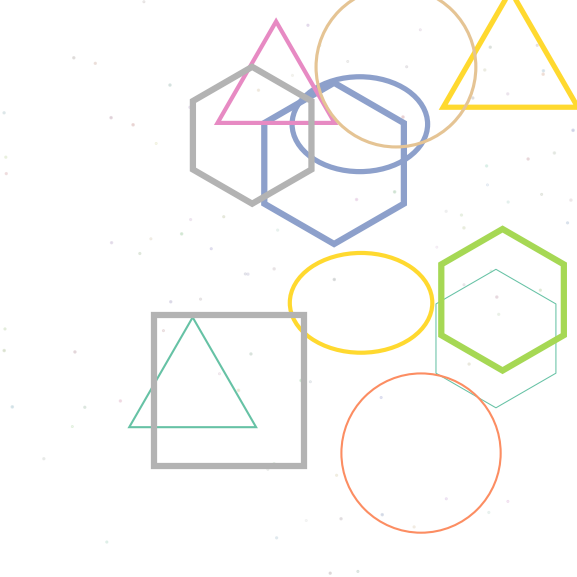[{"shape": "triangle", "thickness": 1, "radius": 0.63, "center": [0.334, 0.323]}, {"shape": "hexagon", "thickness": 0.5, "radius": 0.6, "center": [0.859, 0.413]}, {"shape": "circle", "thickness": 1, "radius": 0.69, "center": [0.729, 0.215]}, {"shape": "oval", "thickness": 2.5, "radius": 0.59, "center": [0.623, 0.784]}, {"shape": "hexagon", "thickness": 3, "radius": 0.7, "center": [0.579, 0.716]}, {"shape": "triangle", "thickness": 2, "radius": 0.59, "center": [0.478, 0.845]}, {"shape": "hexagon", "thickness": 3, "radius": 0.61, "center": [0.87, 0.48]}, {"shape": "oval", "thickness": 2, "radius": 0.62, "center": [0.625, 0.475]}, {"shape": "triangle", "thickness": 2.5, "radius": 0.67, "center": [0.884, 0.881]}, {"shape": "circle", "thickness": 1.5, "radius": 0.69, "center": [0.686, 0.883]}, {"shape": "hexagon", "thickness": 3, "radius": 0.59, "center": [0.437, 0.765]}, {"shape": "square", "thickness": 3, "radius": 0.65, "center": [0.397, 0.323]}]